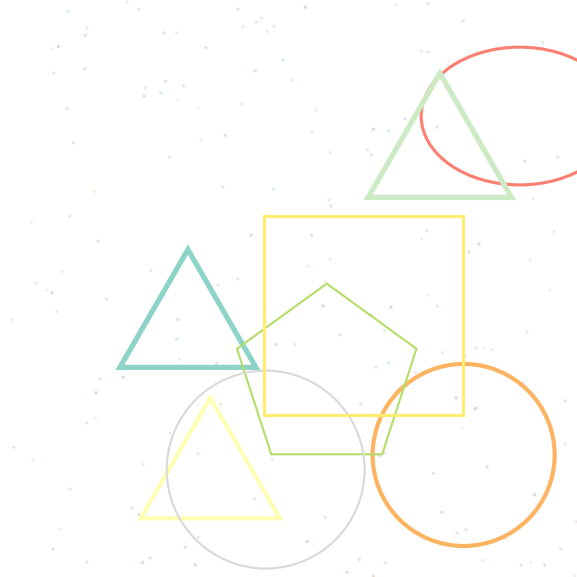[{"shape": "triangle", "thickness": 2.5, "radius": 0.68, "center": [0.325, 0.431]}, {"shape": "triangle", "thickness": 2, "radius": 0.7, "center": [0.364, 0.171]}, {"shape": "oval", "thickness": 1.5, "radius": 0.85, "center": [0.9, 0.798]}, {"shape": "circle", "thickness": 2, "radius": 0.79, "center": [0.803, 0.211]}, {"shape": "pentagon", "thickness": 1, "radius": 0.82, "center": [0.566, 0.345]}, {"shape": "circle", "thickness": 1, "radius": 0.86, "center": [0.46, 0.186]}, {"shape": "triangle", "thickness": 2.5, "radius": 0.72, "center": [0.762, 0.729]}, {"shape": "square", "thickness": 1.5, "radius": 0.86, "center": [0.629, 0.453]}]